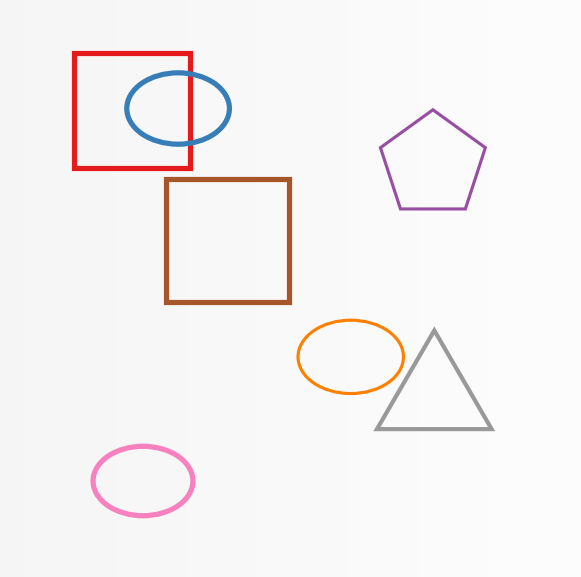[{"shape": "square", "thickness": 2.5, "radius": 0.5, "center": [0.227, 0.808]}, {"shape": "oval", "thickness": 2.5, "radius": 0.44, "center": [0.306, 0.811]}, {"shape": "pentagon", "thickness": 1.5, "radius": 0.47, "center": [0.745, 0.714]}, {"shape": "oval", "thickness": 1.5, "radius": 0.45, "center": [0.603, 0.381]}, {"shape": "square", "thickness": 2.5, "radius": 0.53, "center": [0.391, 0.583]}, {"shape": "oval", "thickness": 2.5, "radius": 0.43, "center": [0.246, 0.166]}, {"shape": "triangle", "thickness": 2, "radius": 0.57, "center": [0.747, 0.313]}]